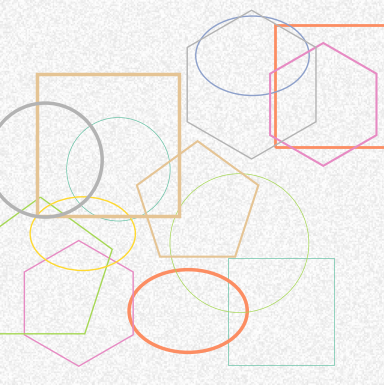[{"shape": "square", "thickness": 0.5, "radius": 0.69, "center": [0.73, 0.191]}, {"shape": "circle", "thickness": 0.5, "radius": 0.67, "center": [0.308, 0.56]}, {"shape": "oval", "thickness": 2.5, "radius": 0.77, "center": [0.489, 0.192]}, {"shape": "square", "thickness": 2, "radius": 0.79, "center": [0.872, 0.777]}, {"shape": "oval", "thickness": 1, "radius": 0.74, "center": [0.656, 0.855]}, {"shape": "hexagon", "thickness": 1.5, "radius": 0.8, "center": [0.84, 0.729]}, {"shape": "hexagon", "thickness": 1, "radius": 0.82, "center": [0.205, 0.212]}, {"shape": "circle", "thickness": 0.5, "radius": 0.9, "center": [0.622, 0.368]}, {"shape": "pentagon", "thickness": 1, "radius": 0.98, "center": [0.105, 0.292]}, {"shape": "oval", "thickness": 1, "radius": 0.68, "center": [0.215, 0.393]}, {"shape": "pentagon", "thickness": 1.5, "radius": 0.83, "center": [0.513, 0.468]}, {"shape": "square", "thickness": 2.5, "radius": 0.92, "center": [0.28, 0.624]}, {"shape": "circle", "thickness": 2.5, "radius": 0.74, "center": [0.117, 0.584]}, {"shape": "hexagon", "thickness": 1, "radius": 0.97, "center": [0.653, 0.78]}]